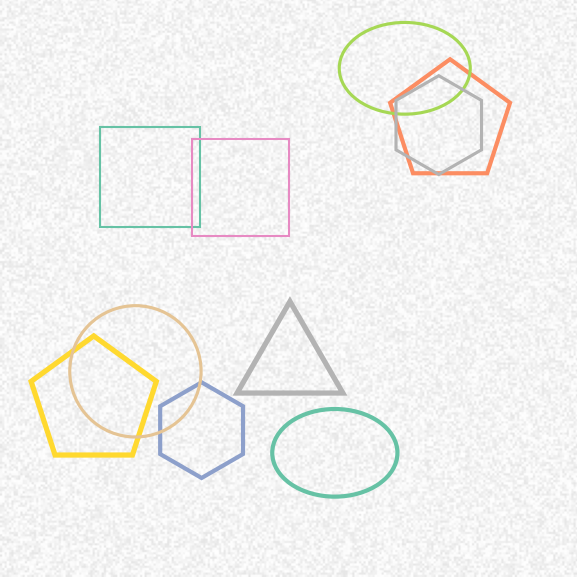[{"shape": "square", "thickness": 1, "radius": 0.43, "center": [0.26, 0.693]}, {"shape": "oval", "thickness": 2, "radius": 0.54, "center": [0.58, 0.215]}, {"shape": "pentagon", "thickness": 2, "radius": 0.55, "center": [0.779, 0.787]}, {"shape": "hexagon", "thickness": 2, "radius": 0.41, "center": [0.349, 0.254]}, {"shape": "square", "thickness": 1, "radius": 0.42, "center": [0.417, 0.674]}, {"shape": "oval", "thickness": 1.5, "radius": 0.57, "center": [0.701, 0.881]}, {"shape": "pentagon", "thickness": 2.5, "radius": 0.57, "center": [0.162, 0.303]}, {"shape": "circle", "thickness": 1.5, "radius": 0.57, "center": [0.234, 0.356]}, {"shape": "triangle", "thickness": 2.5, "radius": 0.53, "center": [0.502, 0.371]}, {"shape": "hexagon", "thickness": 1.5, "radius": 0.43, "center": [0.76, 0.783]}]